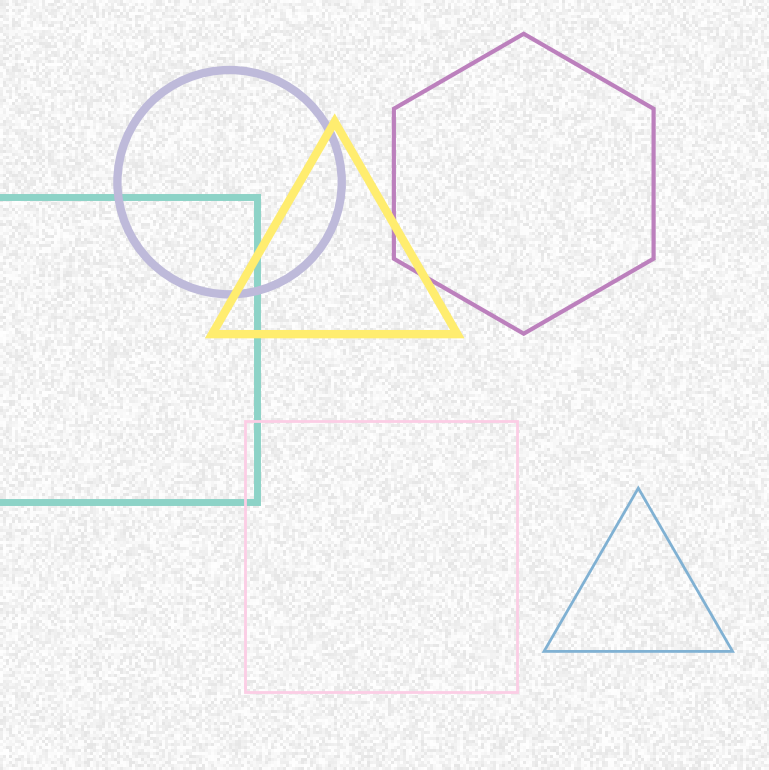[{"shape": "square", "thickness": 2.5, "radius": 0.99, "center": [0.135, 0.547]}, {"shape": "circle", "thickness": 3, "radius": 0.73, "center": [0.298, 0.763]}, {"shape": "triangle", "thickness": 1, "radius": 0.71, "center": [0.829, 0.225]}, {"shape": "square", "thickness": 1, "radius": 0.88, "center": [0.495, 0.277]}, {"shape": "hexagon", "thickness": 1.5, "radius": 0.97, "center": [0.68, 0.761]}, {"shape": "triangle", "thickness": 3, "radius": 0.92, "center": [0.435, 0.658]}]